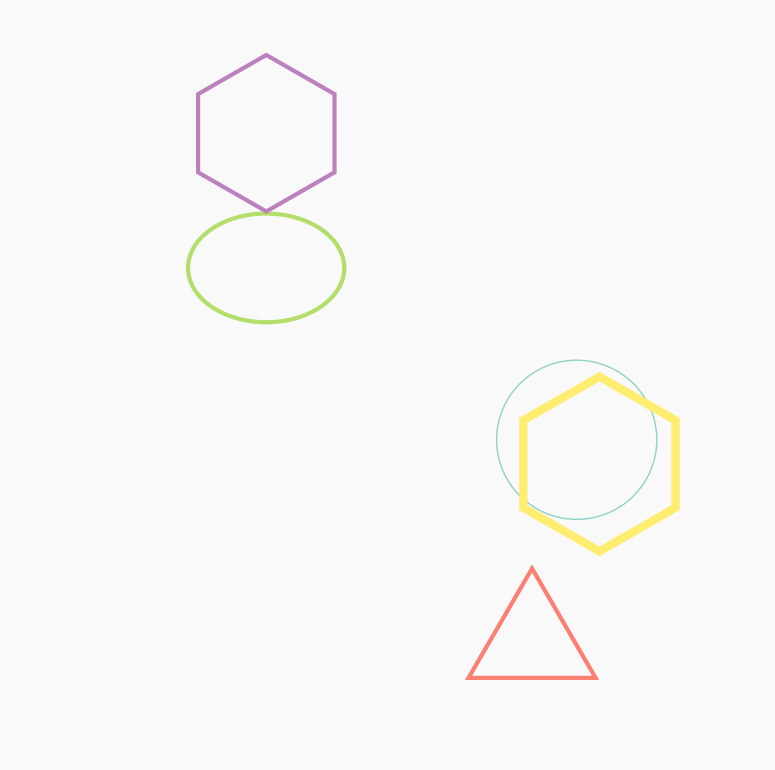[{"shape": "circle", "thickness": 0.5, "radius": 0.52, "center": [0.744, 0.429]}, {"shape": "triangle", "thickness": 1.5, "radius": 0.47, "center": [0.687, 0.167]}, {"shape": "oval", "thickness": 1.5, "radius": 0.5, "center": [0.343, 0.652]}, {"shape": "hexagon", "thickness": 1.5, "radius": 0.51, "center": [0.344, 0.827]}, {"shape": "hexagon", "thickness": 3, "radius": 0.57, "center": [0.773, 0.397]}]